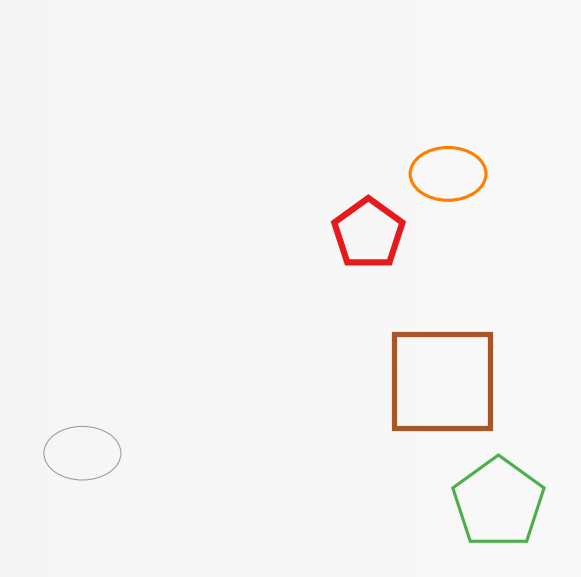[{"shape": "pentagon", "thickness": 3, "radius": 0.31, "center": [0.634, 0.595]}, {"shape": "pentagon", "thickness": 1.5, "radius": 0.41, "center": [0.858, 0.129]}, {"shape": "oval", "thickness": 1.5, "radius": 0.33, "center": [0.771, 0.698]}, {"shape": "square", "thickness": 2.5, "radius": 0.41, "center": [0.761, 0.339]}, {"shape": "oval", "thickness": 0.5, "radius": 0.33, "center": [0.142, 0.214]}]